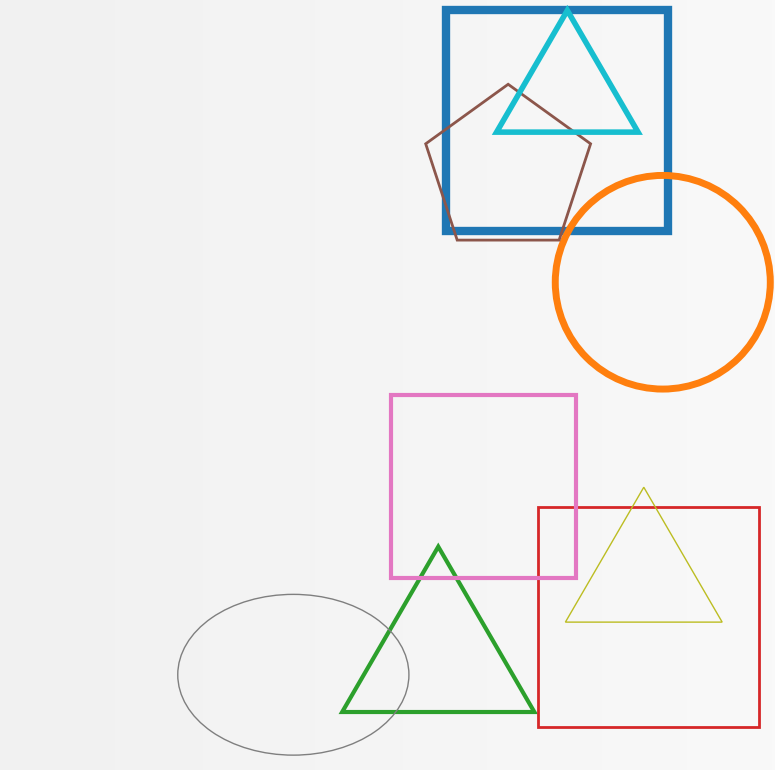[{"shape": "square", "thickness": 3, "radius": 0.72, "center": [0.719, 0.844]}, {"shape": "circle", "thickness": 2.5, "radius": 0.69, "center": [0.855, 0.633]}, {"shape": "triangle", "thickness": 1.5, "radius": 0.72, "center": [0.566, 0.147]}, {"shape": "square", "thickness": 1, "radius": 0.72, "center": [0.837, 0.199]}, {"shape": "pentagon", "thickness": 1, "radius": 0.56, "center": [0.656, 0.779]}, {"shape": "square", "thickness": 1.5, "radius": 0.6, "center": [0.624, 0.368]}, {"shape": "oval", "thickness": 0.5, "radius": 0.75, "center": [0.379, 0.124]}, {"shape": "triangle", "thickness": 0.5, "radius": 0.58, "center": [0.831, 0.25]}, {"shape": "triangle", "thickness": 2, "radius": 0.53, "center": [0.732, 0.881]}]